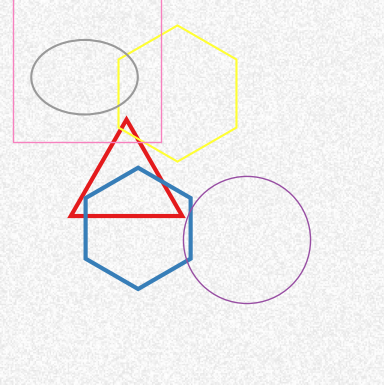[{"shape": "triangle", "thickness": 3, "radius": 0.84, "center": [0.329, 0.522]}, {"shape": "hexagon", "thickness": 3, "radius": 0.79, "center": [0.359, 0.407]}, {"shape": "circle", "thickness": 1, "radius": 0.83, "center": [0.642, 0.377]}, {"shape": "hexagon", "thickness": 1.5, "radius": 0.88, "center": [0.461, 0.757]}, {"shape": "square", "thickness": 1, "radius": 0.96, "center": [0.227, 0.825]}, {"shape": "oval", "thickness": 1.5, "radius": 0.69, "center": [0.22, 0.799]}]